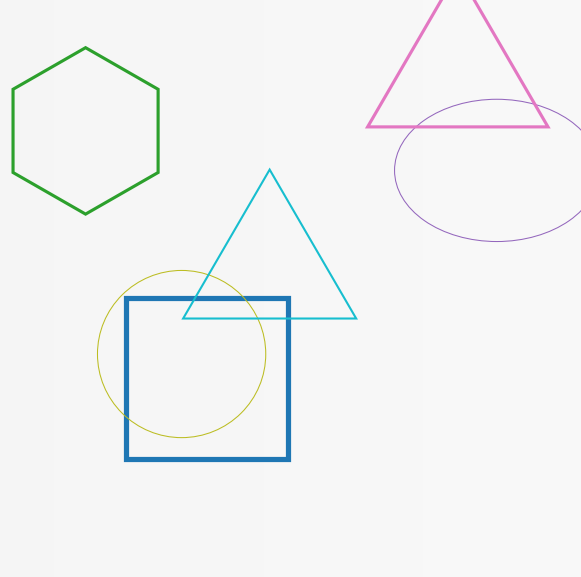[{"shape": "square", "thickness": 2.5, "radius": 0.7, "center": [0.356, 0.343]}, {"shape": "hexagon", "thickness": 1.5, "radius": 0.72, "center": [0.147, 0.772]}, {"shape": "oval", "thickness": 0.5, "radius": 0.88, "center": [0.855, 0.704]}, {"shape": "triangle", "thickness": 1.5, "radius": 0.9, "center": [0.788, 0.869]}, {"shape": "circle", "thickness": 0.5, "radius": 0.72, "center": [0.312, 0.386]}, {"shape": "triangle", "thickness": 1, "radius": 0.86, "center": [0.464, 0.534]}]